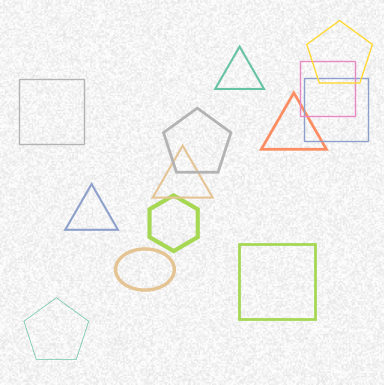[{"shape": "triangle", "thickness": 1.5, "radius": 0.37, "center": [0.622, 0.806]}, {"shape": "pentagon", "thickness": 0.5, "radius": 0.44, "center": [0.146, 0.138]}, {"shape": "triangle", "thickness": 2, "radius": 0.49, "center": [0.763, 0.661]}, {"shape": "triangle", "thickness": 1.5, "radius": 0.4, "center": [0.238, 0.443]}, {"shape": "square", "thickness": 1, "radius": 0.41, "center": [0.873, 0.715]}, {"shape": "square", "thickness": 1, "radius": 0.35, "center": [0.85, 0.77]}, {"shape": "hexagon", "thickness": 3, "radius": 0.36, "center": [0.451, 0.42]}, {"shape": "square", "thickness": 2, "radius": 0.49, "center": [0.719, 0.269]}, {"shape": "pentagon", "thickness": 1, "radius": 0.45, "center": [0.882, 0.857]}, {"shape": "triangle", "thickness": 1.5, "radius": 0.45, "center": [0.474, 0.532]}, {"shape": "oval", "thickness": 2.5, "radius": 0.38, "center": [0.377, 0.3]}, {"shape": "pentagon", "thickness": 2, "radius": 0.46, "center": [0.512, 0.627]}, {"shape": "square", "thickness": 1, "radius": 0.42, "center": [0.134, 0.71]}]